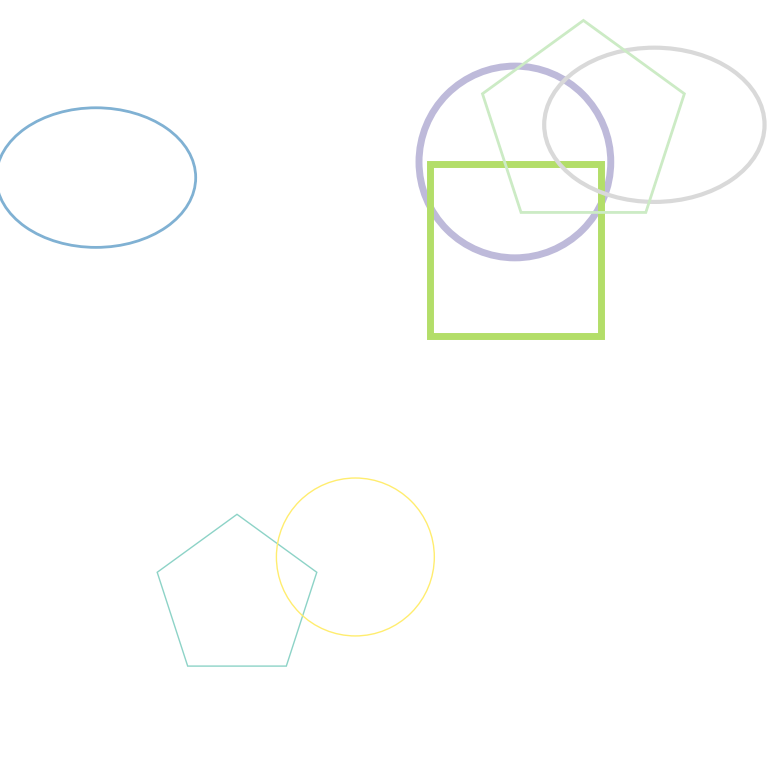[{"shape": "pentagon", "thickness": 0.5, "radius": 0.54, "center": [0.308, 0.223]}, {"shape": "circle", "thickness": 2.5, "radius": 0.62, "center": [0.669, 0.79]}, {"shape": "oval", "thickness": 1, "radius": 0.65, "center": [0.125, 0.769]}, {"shape": "square", "thickness": 2.5, "radius": 0.56, "center": [0.67, 0.675]}, {"shape": "oval", "thickness": 1.5, "radius": 0.72, "center": [0.85, 0.838]}, {"shape": "pentagon", "thickness": 1, "radius": 0.69, "center": [0.758, 0.836]}, {"shape": "circle", "thickness": 0.5, "radius": 0.51, "center": [0.462, 0.277]}]